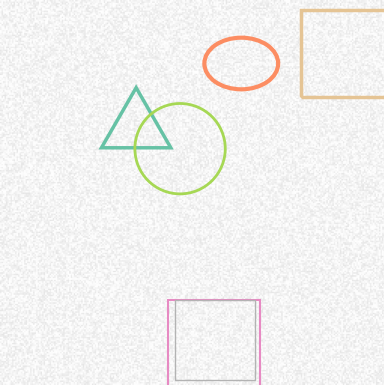[{"shape": "triangle", "thickness": 2.5, "radius": 0.52, "center": [0.354, 0.668]}, {"shape": "oval", "thickness": 3, "radius": 0.48, "center": [0.627, 0.835]}, {"shape": "square", "thickness": 1.5, "radius": 0.6, "center": [0.555, 0.101]}, {"shape": "circle", "thickness": 2, "radius": 0.59, "center": [0.468, 0.614]}, {"shape": "square", "thickness": 2.5, "radius": 0.57, "center": [0.895, 0.862]}, {"shape": "square", "thickness": 1, "radius": 0.52, "center": [0.559, 0.116]}]